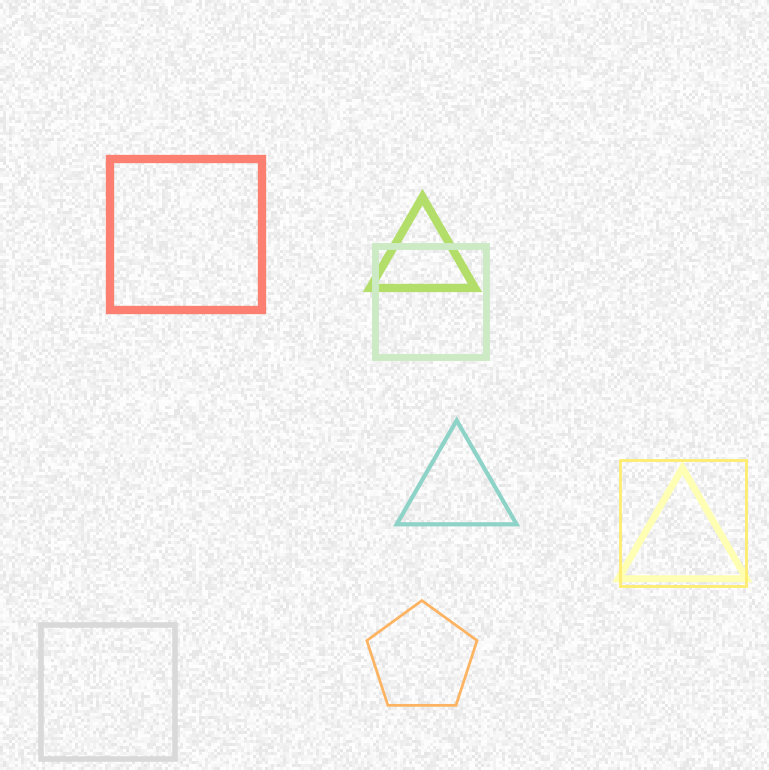[{"shape": "triangle", "thickness": 1.5, "radius": 0.45, "center": [0.593, 0.364]}, {"shape": "triangle", "thickness": 2.5, "radius": 0.48, "center": [0.886, 0.296]}, {"shape": "square", "thickness": 3, "radius": 0.49, "center": [0.241, 0.695]}, {"shape": "pentagon", "thickness": 1, "radius": 0.38, "center": [0.548, 0.145]}, {"shape": "triangle", "thickness": 3, "radius": 0.39, "center": [0.549, 0.665]}, {"shape": "square", "thickness": 2, "radius": 0.44, "center": [0.141, 0.102]}, {"shape": "square", "thickness": 2.5, "radius": 0.36, "center": [0.559, 0.608]}, {"shape": "square", "thickness": 1, "radius": 0.41, "center": [0.887, 0.321]}]